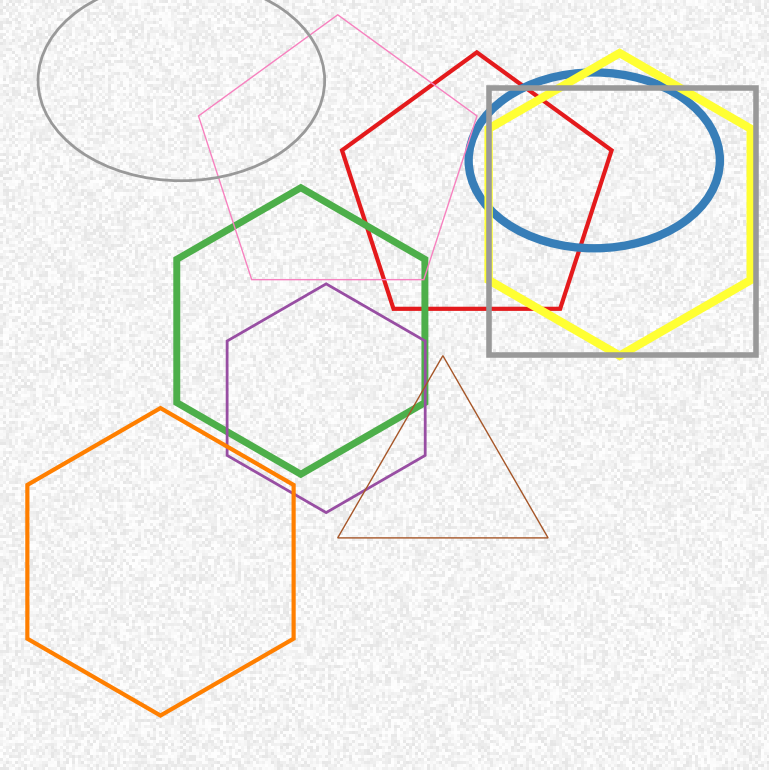[{"shape": "pentagon", "thickness": 1.5, "radius": 0.92, "center": [0.619, 0.748]}, {"shape": "oval", "thickness": 3, "radius": 0.82, "center": [0.772, 0.792]}, {"shape": "hexagon", "thickness": 2.5, "radius": 0.93, "center": [0.391, 0.57]}, {"shape": "hexagon", "thickness": 1, "radius": 0.74, "center": [0.424, 0.483]}, {"shape": "hexagon", "thickness": 1.5, "radius": 1.0, "center": [0.208, 0.27]}, {"shape": "hexagon", "thickness": 3, "radius": 0.98, "center": [0.805, 0.735]}, {"shape": "triangle", "thickness": 0.5, "radius": 0.79, "center": [0.575, 0.38]}, {"shape": "pentagon", "thickness": 0.5, "radius": 0.95, "center": [0.439, 0.791]}, {"shape": "square", "thickness": 2, "radius": 0.87, "center": [0.809, 0.712]}, {"shape": "oval", "thickness": 1, "radius": 0.93, "center": [0.236, 0.896]}]